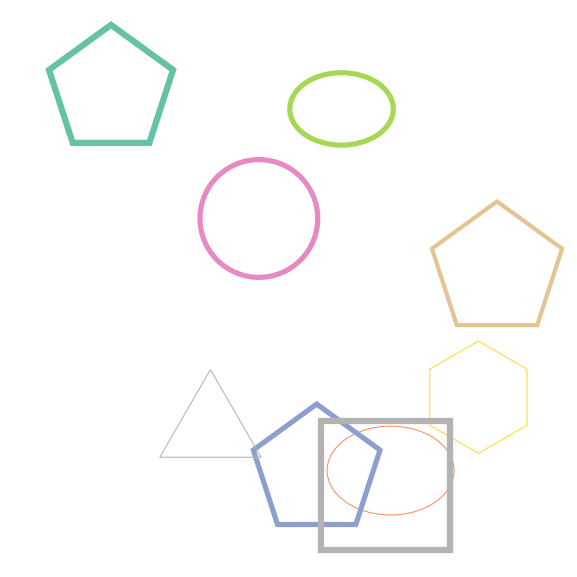[{"shape": "pentagon", "thickness": 3, "radius": 0.56, "center": [0.192, 0.843]}, {"shape": "oval", "thickness": 0.5, "radius": 0.55, "center": [0.676, 0.184]}, {"shape": "pentagon", "thickness": 2.5, "radius": 0.58, "center": [0.548, 0.184]}, {"shape": "circle", "thickness": 2.5, "radius": 0.51, "center": [0.448, 0.621]}, {"shape": "oval", "thickness": 2.5, "radius": 0.45, "center": [0.591, 0.811]}, {"shape": "hexagon", "thickness": 0.5, "radius": 0.49, "center": [0.828, 0.311]}, {"shape": "pentagon", "thickness": 2, "radius": 0.59, "center": [0.861, 0.532]}, {"shape": "triangle", "thickness": 0.5, "radius": 0.51, "center": [0.364, 0.258]}, {"shape": "square", "thickness": 3, "radius": 0.56, "center": [0.668, 0.158]}]